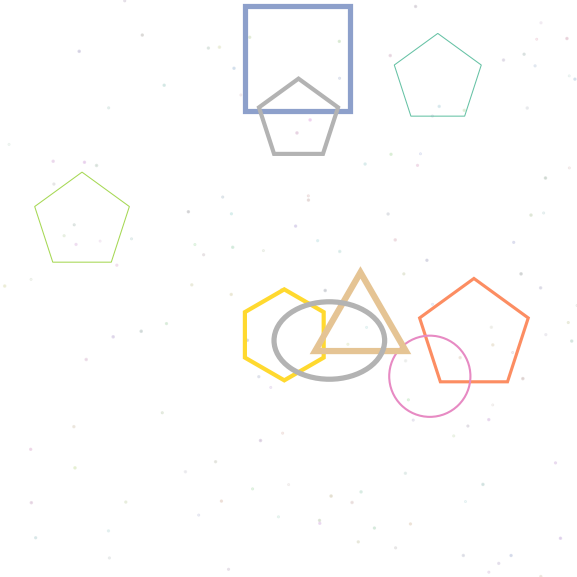[{"shape": "pentagon", "thickness": 0.5, "radius": 0.4, "center": [0.758, 0.862]}, {"shape": "pentagon", "thickness": 1.5, "radius": 0.49, "center": [0.821, 0.418]}, {"shape": "square", "thickness": 2.5, "radius": 0.45, "center": [0.514, 0.897]}, {"shape": "circle", "thickness": 1, "radius": 0.35, "center": [0.744, 0.348]}, {"shape": "pentagon", "thickness": 0.5, "radius": 0.43, "center": [0.142, 0.615]}, {"shape": "hexagon", "thickness": 2, "radius": 0.39, "center": [0.492, 0.419]}, {"shape": "triangle", "thickness": 3, "radius": 0.45, "center": [0.624, 0.437]}, {"shape": "pentagon", "thickness": 2, "radius": 0.36, "center": [0.517, 0.791]}, {"shape": "oval", "thickness": 2.5, "radius": 0.48, "center": [0.57, 0.41]}]